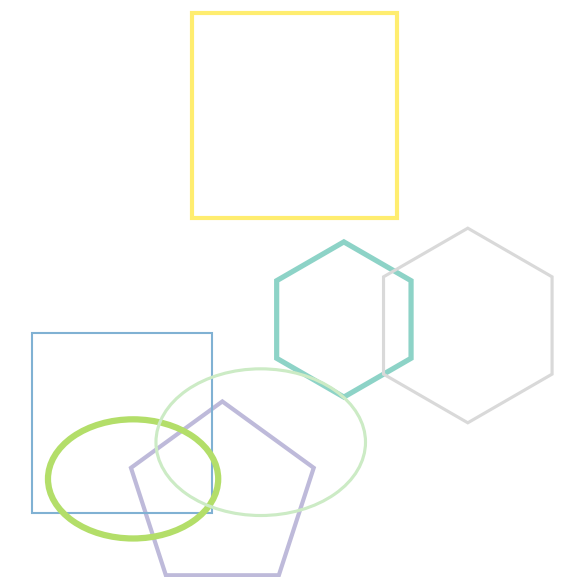[{"shape": "hexagon", "thickness": 2.5, "radius": 0.67, "center": [0.595, 0.446]}, {"shape": "pentagon", "thickness": 2, "radius": 0.83, "center": [0.385, 0.138]}, {"shape": "square", "thickness": 1, "radius": 0.78, "center": [0.212, 0.267]}, {"shape": "oval", "thickness": 3, "radius": 0.74, "center": [0.23, 0.17]}, {"shape": "hexagon", "thickness": 1.5, "radius": 0.84, "center": [0.81, 0.436]}, {"shape": "oval", "thickness": 1.5, "radius": 0.91, "center": [0.451, 0.233]}, {"shape": "square", "thickness": 2, "radius": 0.89, "center": [0.51, 0.8]}]